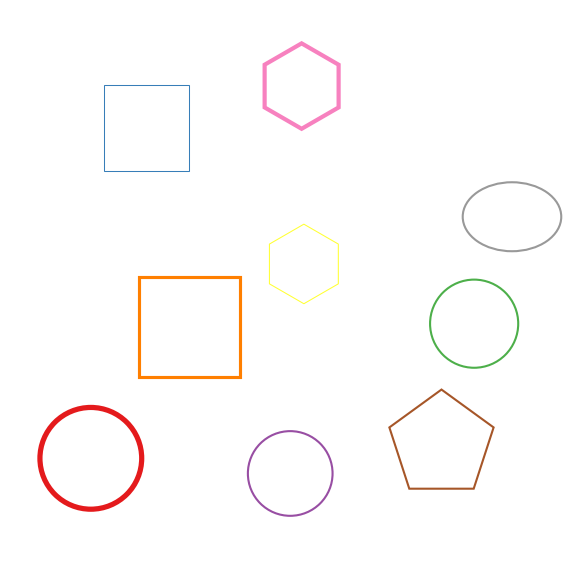[{"shape": "circle", "thickness": 2.5, "radius": 0.44, "center": [0.157, 0.206]}, {"shape": "square", "thickness": 0.5, "radius": 0.37, "center": [0.254, 0.778]}, {"shape": "circle", "thickness": 1, "radius": 0.38, "center": [0.821, 0.439]}, {"shape": "circle", "thickness": 1, "radius": 0.37, "center": [0.503, 0.179]}, {"shape": "square", "thickness": 1.5, "radius": 0.43, "center": [0.328, 0.433]}, {"shape": "hexagon", "thickness": 0.5, "radius": 0.34, "center": [0.526, 0.542]}, {"shape": "pentagon", "thickness": 1, "radius": 0.47, "center": [0.764, 0.23]}, {"shape": "hexagon", "thickness": 2, "radius": 0.37, "center": [0.522, 0.85]}, {"shape": "oval", "thickness": 1, "radius": 0.43, "center": [0.887, 0.624]}]